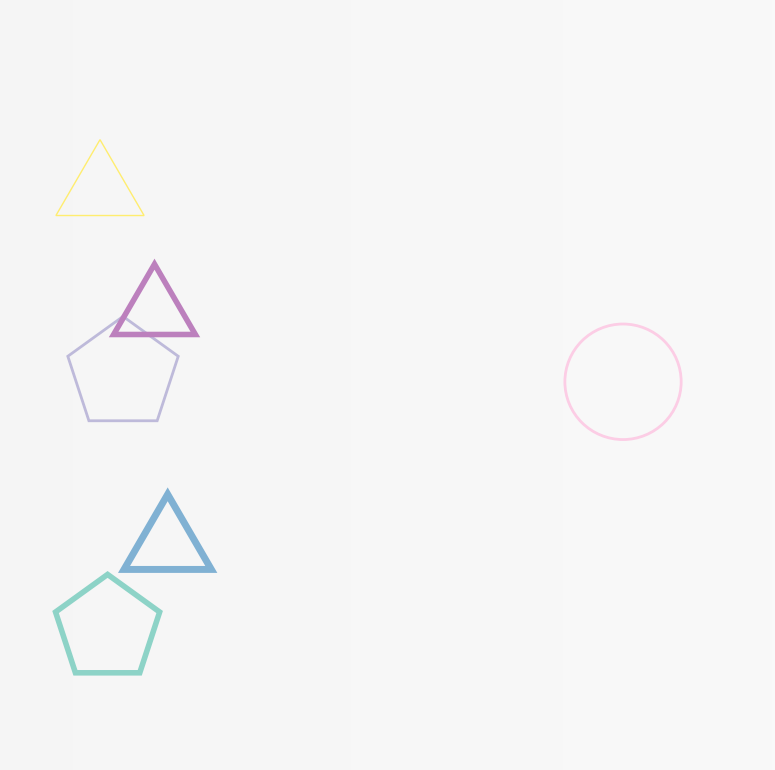[{"shape": "pentagon", "thickness": 2, "radius": 0.35, "center": [0.139, 0.183]}, {"shape": "pentagon", "thickness": 1, "radius": 0.37, "center": [0.159, 0.514]}, {"shape": "triangle", "thickness": 2.5, "radius": 0.33, "center": [0.216, 0.293]}, {"shape": "circle", "thickness": 1, "radius": 0.38, "center": [0.804, 0.504]}, {"shape": "triangle", "thickness": 2, "radius": 0.3, "center": [0.199, 0.596]}, {"shape": "triangle", "thickness": 0.5, "radius": 0.33, "center": [0.129, 0.753]}]